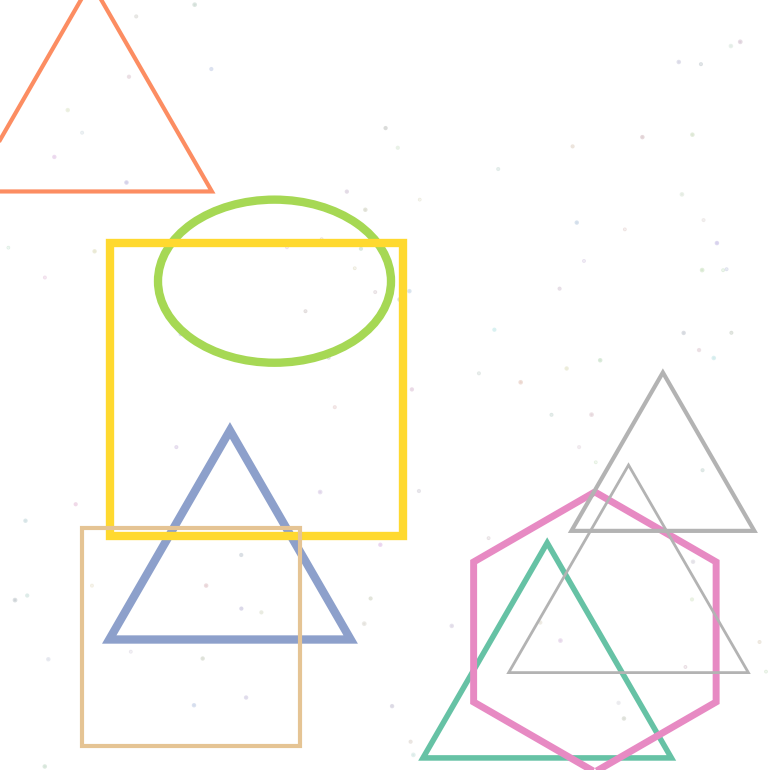[{"shape": "triangle", "thickness": 2, "radius": 0.93, "center": [0.711, 0.109]}, {"shape": "triangle", "thickness": 1.5, "radius": 0.91, "center": [0.118, 0.842]}, {"shape": "triangle", "thickness": 3, "radius": 0.91, "center": [0.299, 0.26]}, {"shape": "hexagon", "thickness": 2.5, "radius": 0.91, "center": [0.773, 0.179]}, {"shape": "oval", "thickness": 3, "radius": 0.76, "center": [0.357, 0.635]}, {"shape": "square", "thickness": 3, "radius": 0.95, "center": [0.333, 0.495]}, {"shape": "square", "thickness": 1.5, "radius": 0.71, "center": [0.248, 0.173]}, {"shape": "triangle", "thickness": 1, "radius": 0.9, "center": [0.816, 0.216]}, {"shape": "triangle", "thickness": 1.5, "radius": 0.69, "center": [0.861, 0.379]}]